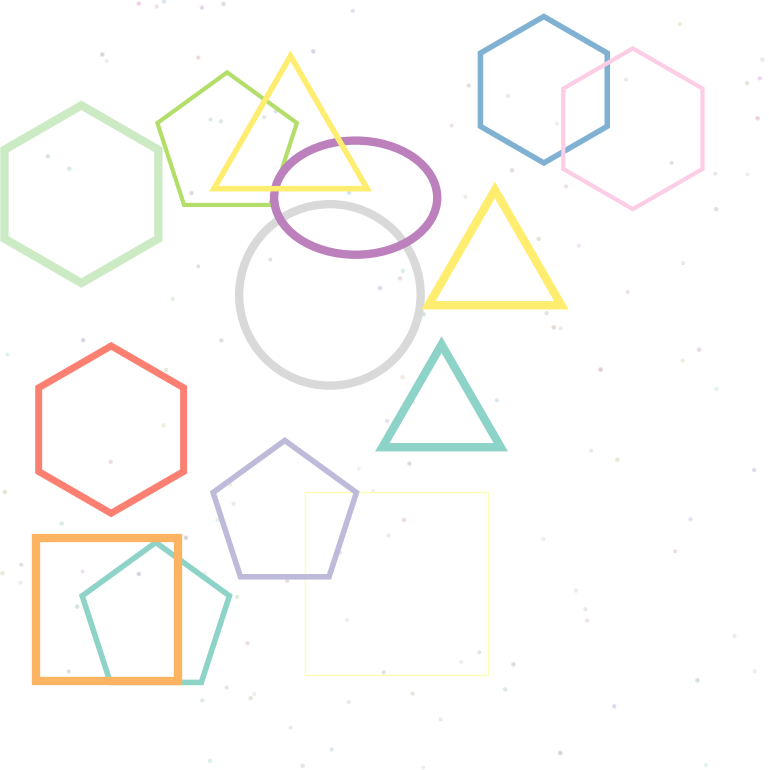[{"shape": "pentagon", "thickness": 2, "radius": 0.5, "center": [0.202, 0.195]}, {"shape": "triangle", "thickness": 3, "radius": 0.44, "center": [0.573, 0.464]}, {"shape": "square", "thickness": 0.5, "radius": 0.59, "center": [0.515, 0.242]}, {"shape": "pentagon", "thickness": 2, "radius": 0.49, "center": [0.37, 0.33]}, {"shape": "hexagon", "thickness": 2.5, "radius": 0.54, "center": [0.144, 0.442]}, {"shape": "hexagon", "thickness": 2, "radius": 0.48, "center": [0.706, 0.883]}, {"shape": "square", "thickness": 3, "radius": 0.46, "center": [0.139, 0.209]}, {"shape": "pentagon", "thickness": 1.5, "radius": 0.48, "center": [0.295, 0.811]}, {"shape": "hexagon", "thickness": 1.5, "radius": 0.52, "center": [0.822, 0.833]}, {"shape": "circle", "thickness": 3, "radius": 0.59, "center": [0.428, 0.617]}, {"shape": "oval", "thickness": 3, "radius": 0.53, "center": [0.462, 0.743]}, {"shape": "hexagon", "thickness": 3, "radius": 0.58, "center": [0.106, 0.748]}, {"shape": "triangle", "thickness": 2, "radius": 0.57, "center": [0.377, 0.812]}, {"shape": "triangle", "thickness": 3, "radius": 0.5, "center": [0.643, 0.653]}]